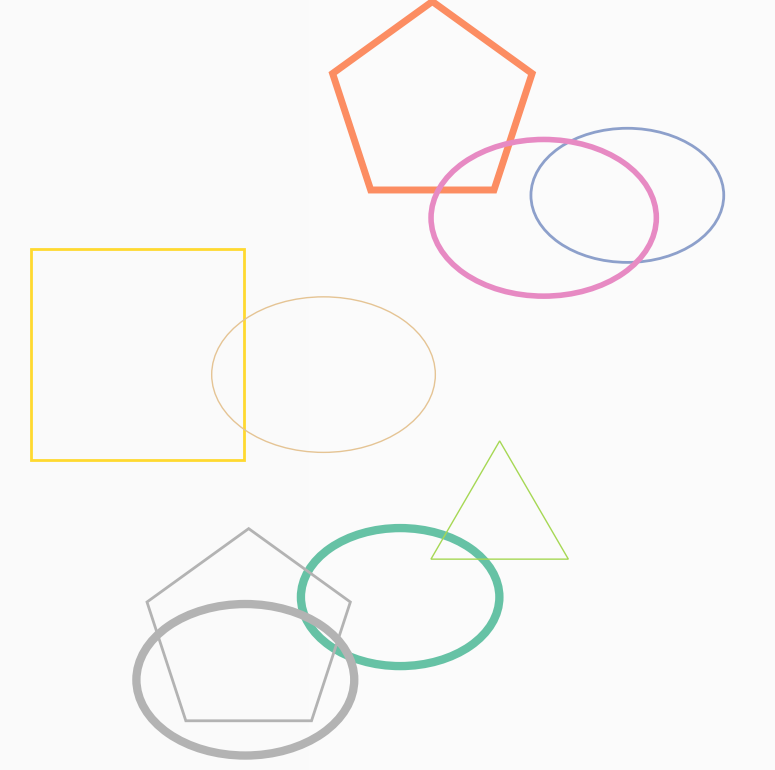[{"shape": "oval", "thickness": 3, "radius": 0.64, "center": [0.516, 0.225]}, {"shape": "pentagon", "thickness": 2.5, "radius": 0.68, "center": [0.558, 0.863]}, {"shape": "oval", "thickness": 1, "radius": 0.62, "center": [0.809, 0.746]}, {"shape": "oval", "thickness": 2, "radius": 0.73, "center": [0.702, 0.717]}, {"shape": "triangle", "thickness": 0.5, "radius": 0.51, "center": [0.645, 0.325]}, {"shape": "square", "thickness": 1, "radius": 0.69, "center": [0.178, 0.54]}, {"shape": "oval", "thickness": 0.5, "radius": 0.72, "center": [0.417, 0.513]}, {"shape": "oval", "thickness": 3, "radius": 0.7, "center": [0.317, 0.117]}, {"shape": "pentagon", "thickness": 1, "radius": 0.69, "center": [0.321, 0.176]}]